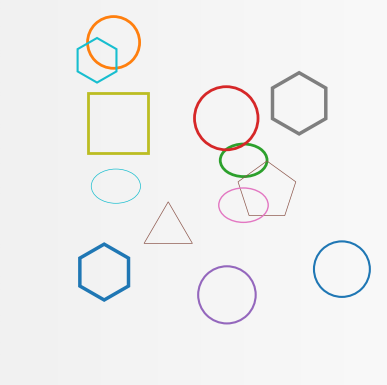[{"shape": "hexagon", "thickness": 2.5, "radius": 0.36, "center": [0.269, 0.293]}, {"shape": "circle", "thickness": 1.5, "radius": 0.36, "center": [0.882, 0.301]}, {"shape": "circle", "thickness": 2, "radius": 0.34, "center": [0.293, 0.89]}, {"shape": "oval", "thickness": 2, "radius": 0.3, "center": [0.629, 0.584]}, {"shape": "circle", "thickness": 2, "radius": 0.41, "center": [0.584, 0.693]}, {"shape": "circle", "thickness": 1.5, "radius": 0.37, "center": [0.586, 0.234]}, {"shape": "pentagon", "thickness": 0.5, "radius": 0.39, "center": [0.689, 0.504]}, {"shape": "triangle", "thickness": 0.5, "radius": 0.36, "center": [0.434, 0.404]}, {"shape": "oval", "thickness": 1, "radius": 0.32, "center": [0.628, 0.467]}, {"shape": "hexagon", "thickness": 2.5, "radius": 0.4, "center": [0.772, 0.732]}, {"shape": "square", "thickness": 2, "radius": 0.39, "center": [0.305, 0.681]}, {"shape": "hexagon", "thickness": 1.5, "radius": 0.29, "center": [0.25, 0.843]}, {"shape": "oval", "thickness": 0.5, "radius": 0.32, "center": [0.299, 0.516]}]